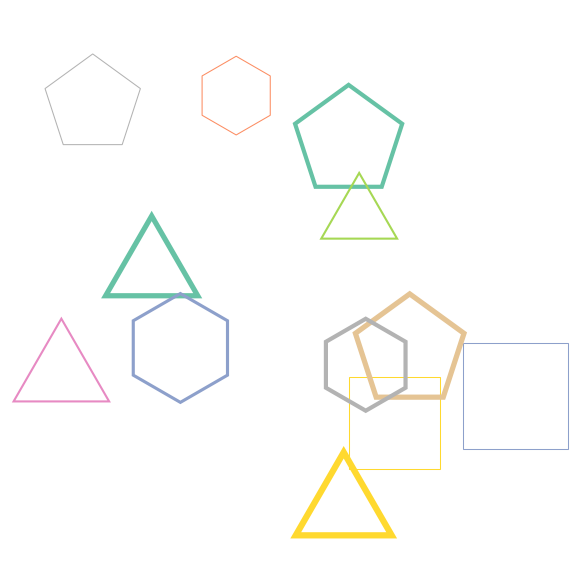[{"shape": "triangle", "thickness": 2.5, "radius": 0.46, "center": [0.263, 0.533]}, {"shape": "pentagon", "thickness": 2, "radius": 0.49, "center": [0.604, 0.755]}, {"shape": "hexagon", "thickness": 0.5, "radius": 0.34, "center": [0.409, 0.834]}, {"shape": "hexagon", "thickness": 1.5, "radius": 0.47, "center": [0.312, 0.397]}, {"shape": "square", "thickness": 0.5, "radius": 0.46, "center": [0.893, 0.314]}, {"shape": "triangle", "thickness": 1, "radius": 0.48, "center": [0.106, 0.352]}, {"shape": "triangle", "thickness": 1, "radius": 0.38, "center": [0.622, 0.624]}, {"shape": "square", "thickness": 0.5, "radius": 0.4, "center": [0.684, 0.267]}, {"shape": "triangle", "thickness": 3, "radius": 0.48, "center": [0.595, 0.12]}, {"shape": "pentagon", "thickness": 2.5, "radius": 0.49, "center": [0.709, 0.391]}, {"shape": "pentagon", "thickness": 0.5, "radius": 0.43, "center": [0.161, 0.819]}, {"shape": "hexagon", "thickness": 2, "radius": 0.4, "center": [0.633, 0.368]}]